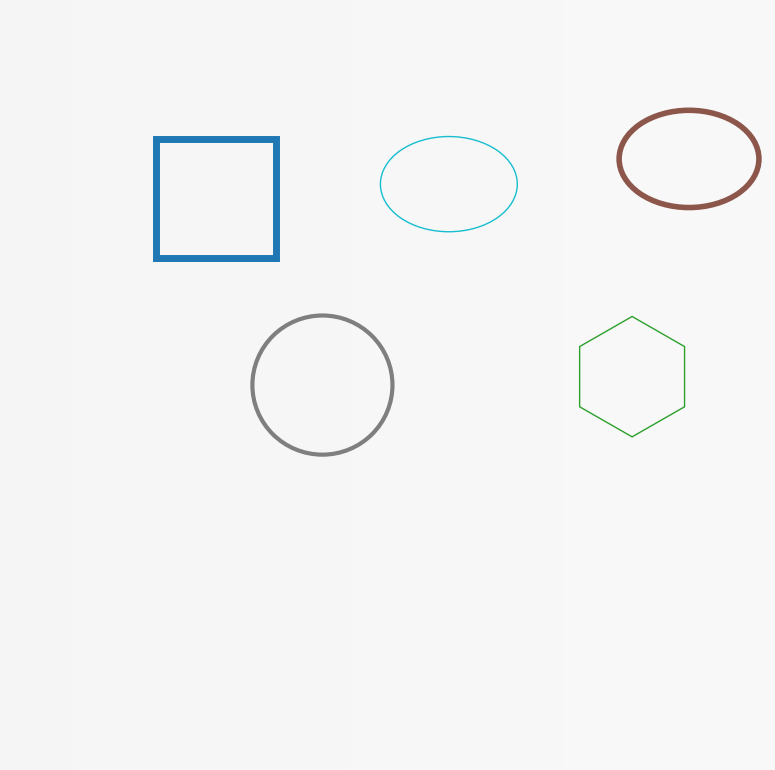[{"shape": "square", "thickness": 2.5, "radius": 0.39, "center": [0.279, 0.742]}, {"shape": "hexagon", "thickness": 0.5, "radius": 0.39, "center": [0.816, 0.511]}, {"shape": "oval", "thickness": 2, "radius": 0.45, "center": [0.889, 0.794]}, {"shape": "circle", "thickness": 1.5, "radius": 0.45, "center": [0.416, 0.5]}, {"shape": "oval", "thickness": 0.5, "radius": 0.44, "center": [0.579, 0.761]}]